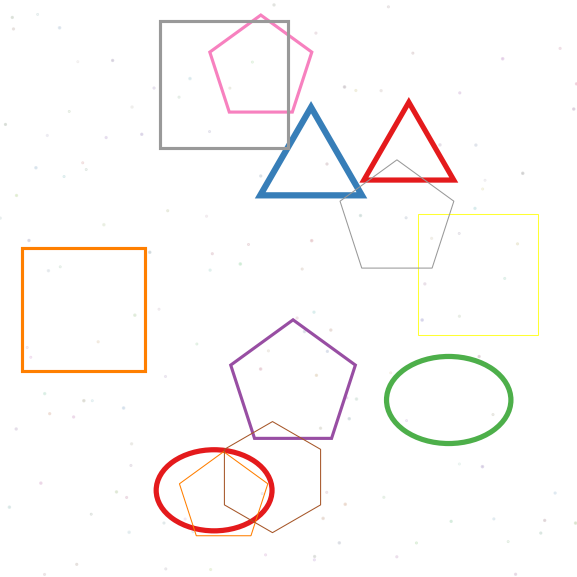[{"shape": "triangle", "thickness": 2.5, "radius": 0.45, "center": [0.708, 0.732]}, {"shape": "oval", "thickness": 2.5, "radius": 0.5, "center": [0.371, 0.15]}, {"shape": "triangle", "thickness": 3, "radius": 0.51, "center": [0.539, 0.712]}, {"shape": "oval", "thickness": 2.5, "radius": 0.54, "center": [0.777, 0.307]}, {"shape": "pentagon", "thickness": 1.5, "radius": 0.57, "center": [0.507, 0.332]}, {"shape": "pentagon", "thickness": 0.5, "radius": 0.4, "center": [0.387, 0.137]}, {"shape": "square", "thickness": 1.5, "radius": 0.53, "center": [0.145, 0.463]}, {"shape": "square", "thickness": 0.5, "radius": 0.52, "center": [0.828, 0.524]}, {"shape": "hexagon", "thickness": 0.5, "radius": 0.48, "center": [0.472, 0.173]}, {"shape": "pentagon", "thickness": 1.5, "radius": 0.46, "center": [0.452, 0.88]}, {"shape": "square", "thickness": 1.5, "radius": 0.55, "center": [0.387, 0.853]}, {"shape": "pentagon", "thickness": 0.5, "radius": 0.52, "center": [0.687, 0.619]}]